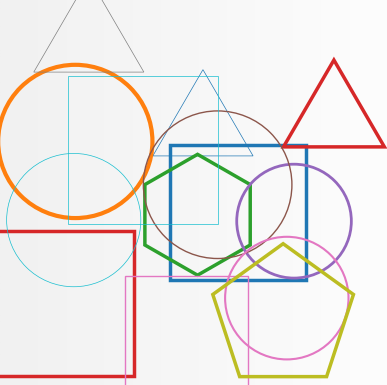[{"shape": "triangle", "thickness": 0.5, "radius": 0.75, "center": [0.524, 0.67]}, {"shape": "square", "thickness": 2.5, "radius": 0.88, "center": [0.615, 0.448]}, {"shape": "circle", "thickness": 3, "radius": 1.0, "center": [0.194, 0.633]}, {"shape": "hexagon", "thickness": 2.5, "radius": 0.78, "center": [0.51, 0.442]}, {"shape": "triangle", "thickness": 2.5, "radius": 0.75, "center": [0.862, 0.694]}, {"shape": "square", "thickness": 2.5, "radius": 0.94, "center": [0.158, 0.212]}, {"shape": "circle", "thickness": 2, "radius": 0.74, "center": [0.759, 0.426]}, {"shape": "circle", "thickness": 1, "radius": 0.96, "center": [0.562, 0.52]}, {"shape": "circle", "thickness": 1.5, "radius": 0.8, "center": [0.74, 0.226]}, {"shape": "square", "thickness": 1, "radius": 0.79, "center": [0.482, 0.124]}, {"shape": "triangle", "thickness": 0.5, "radius": 0.82, "center": [0.229, 0.895]}, {"shape": "pentagon", "thickness": 2.5, "radius": 0.95, "center": [0.731, 0.176]}, {"shape": "square", "thickness": 0.5, "radius": 0.96, "center": [0.37, 0.611]}, {"shape": "circle", "thickness": 0.5, "radius": 0.87, "center": [0.19, 0.428]}]